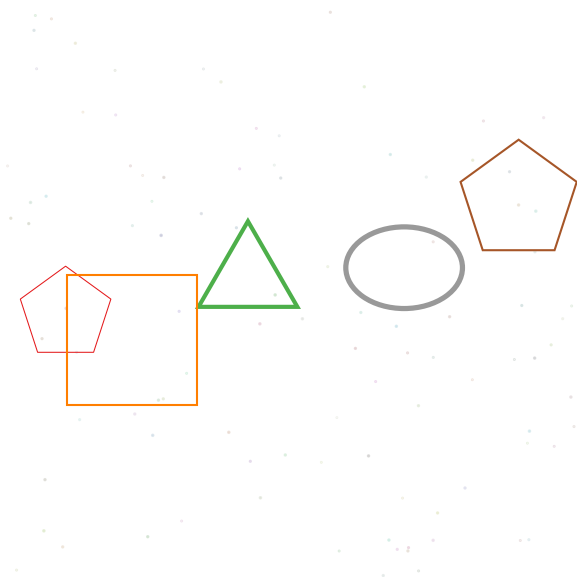[{"shape": "pentagon", "thickness": 0.5, "radius": 0.41, "center": [0.114, 0.456]}, {"shape": "triangle", "thickness": 2, "radius": 0.49, "center": [0.429, 0.517]}, {"shape": "square", "thickness": 1, "radius": 0.56, "center": [0.228, 0.41]}, {"shape": "pentagon", "thickness": 1, "radius": 0.53, "center": [0.898, 0.651]}, {"shape": "oval", "thickness": 2.5, "radius": 0.51, "center": [0.7, 0.536]}]